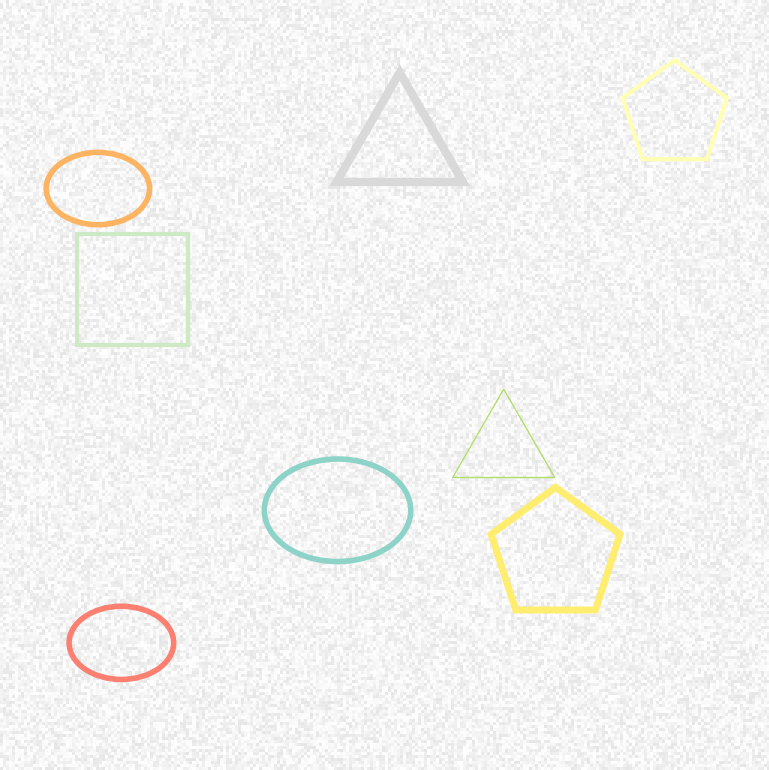[{"shape": "oval", "thickness": 2, "radius": 0.48, "center": [0.438, 0.337]}, {"shape": "pentagon", "thickness": 1.5, "radius": 0.36, "center": [0.876, 0.851]}, {"shape": "oval", "thickness": 2, "radius": 0.34, "center": [0.158, 0.165]}, {"shape": "oval", "thickness": 2, "radius": 0.34, "center": [0.127, 0.755]}, {"shape": "triangle", "thickness": 0.5, "radius": 0.38, "center": [0.654, 0.418]}, {"shape": "triangle", "thickness": 3, "radius": 0.47, "center": [0.519, 0.811]}, {"shape": "square", "thickness": 1.5, "radius": 0.36, "center": [0.172, 0.624]}, {"shape": "pentagon", "thickness": 2.5, "radius": 0.44, "center": [0.722, 0.279]}]